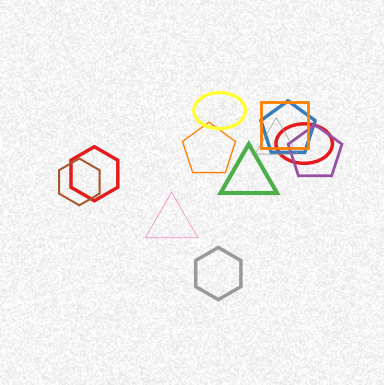[{"shape": "hexagon", "thickness": 2.5, "radius": 0.35, "center": [0.245, 0.549]}, {"shape": "oval", "thickness": 2.5, "radius": 0.37, "center": [0.79, 0.627]}, {"shape": "pentagon", "thickness": 2.5, "radius": 0.37, "center": [0.748, 0.664]}, {"shape": "triangle", "thickness": 3, "radius": 0.42, "center": [0.646, 0.541]}, {"shape": "pentagon", "thickness": 2, "radius": 0.37, "center": [0.818, 0.603]}, {"shape": "pentagon", "thickness": 1, "radius": 0.36, "center": [0.543, 0.61]}, {"shape": "square", "thickness": 2, "radius": 0.3, "center": [0.739, 0.676]}, {"shape": "oval", "thickness": 2.5, "radius": 0.33, "center": [0.57, 0.713]}, {"shape": "hexagon", "thickness": 1.5, "radius": 0.3, "center": [0.206, 0.528]}, {"shape": "triangle", "thickness": 0.5, "radius": 0.39, "center": [0.446, 0.422]}, {"shape": "hexagon", "thickness": 2.5, "radius": 0.34, "center": [0.567, 0.289]}, {"shape": "triangle", "thickness": 0.5, "radius": 0.32, "center": [0.718, 0.631]}]